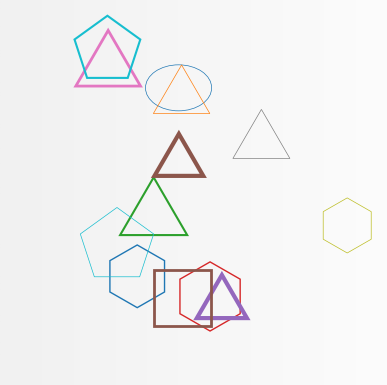[{"shape": "oval", "thickness": 0.5, "radius": 0.43, "center": [0.461, 0.772]}, {"shape": "hexagon", "thickness": 1, "radius": 0.41, "center": [0.354, 0.282]}, {"shape": "triangle", "thickness": 0.5, "radius": 0.42, "center": [0.469, 0.747]}, {"shape": "triangle", "thickness": 1.5, "radius": 0.5, "center": [0.397, 0.439]}, {"shape": "hexagon", "thickness": 1, "radius": 0.45, "center": [0.542, 0.23]}, {"shape": "triangle", "thickness": 3, "radius": 0.37, "center": [0.573, 0.211]}, {"shape": "square", "thickness": 2, "radius": 0.37, "center": [0.472, 0.227]}, {"shape": "triangle", "thickness": 3, "radius": 0.36, "center": [0.462, 0.58]}, {"shape": "triangle", "thickness": 2, "radius": 0.48, "center": [0.279, 0.825]}, {"shape": "triangle", "thickness": 0.5, "radius": 0.42, "center": [0.675, 0.631]}, {"shape": "hexagon", "thickness": 0.5, "radius": 0.36, "center": [0.896, 0.414]}, {"shape": "pentagon", "thickness": 0.5, "radius": 0.5, "center": [0.302, 0.362]}, {"shape": "pentagon", "thickness": 1.5, "radius": 0.45, "center": [0.277, 0.87]}]